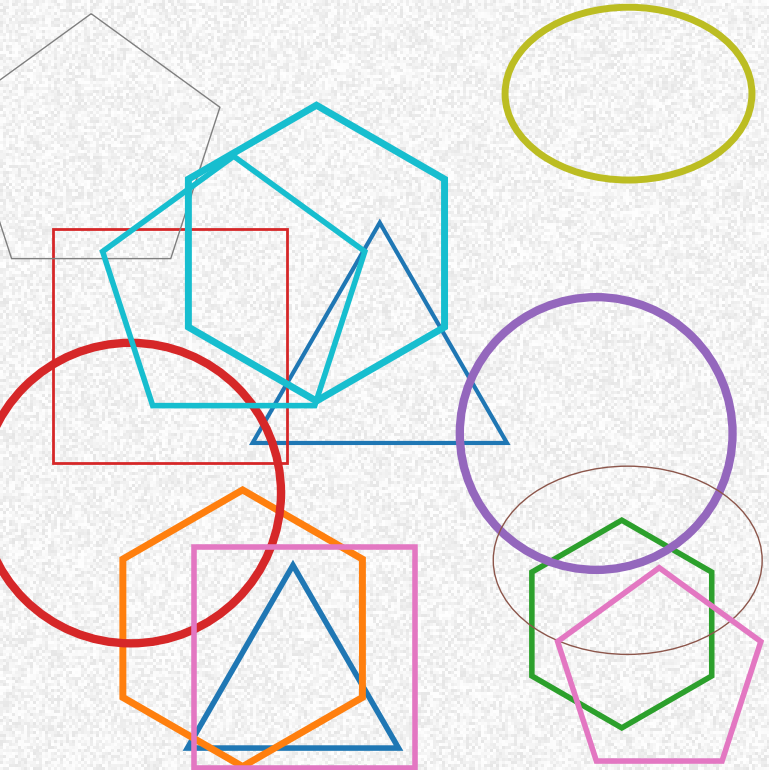[{"shape": "triangle", "thickness": 2, "radius": 0.79, "center": [0.38, 0.108]}, {"shape": "triangle", "thickness": 1.5, "radius": 0.95, "center": [0.493, 0.52]}, {"shape": "hexagon", "thickness": 2.5, "radius": 0.9, "center": [0.315, 0.184]}, {"shape": "hexagon", "thickness": 2, "radius": 0.67, "center": [0.808, 0.19]}, {"shape": "circle", "thickness": 3, "radius": 0.98, "center": [0.17, 0.36]}, {"shape": "square", "thickness": 1, "radius": 0.76, "center": [0.221, 0.551]}, {"shape": "circle", "thickness": 3, "radius": 0.89, "center": [0.774, 0.437]}, {"shape": "oval", "thickness": 0.5, "radius": 0.87, "center": [0.815, 0.272]}, {"shape": "pentagon", "thickness": 2, "radius": 0.69, "center": [0.856, 0.124]}, {"shape": "square", "thickness": 2, "radius": 0.72, "center": [0.396, 0.146]}, {"shape": "pentagon", "thickness": 0.5, "radius": 0.88, "center": [0.118, 0.806]}, {"shape": "oval", "thickness": 2.5, "radius": 0.8, "center": [0.816, 0.878]}, {"shape": "pentagon", "thickness": 2, "radius": 0.9, "center": [0.304, 0.618]}, {"shape": "hexagon", "thickness": 2.5, "radius": 0.96, "center": [0.411, 0.671]}]